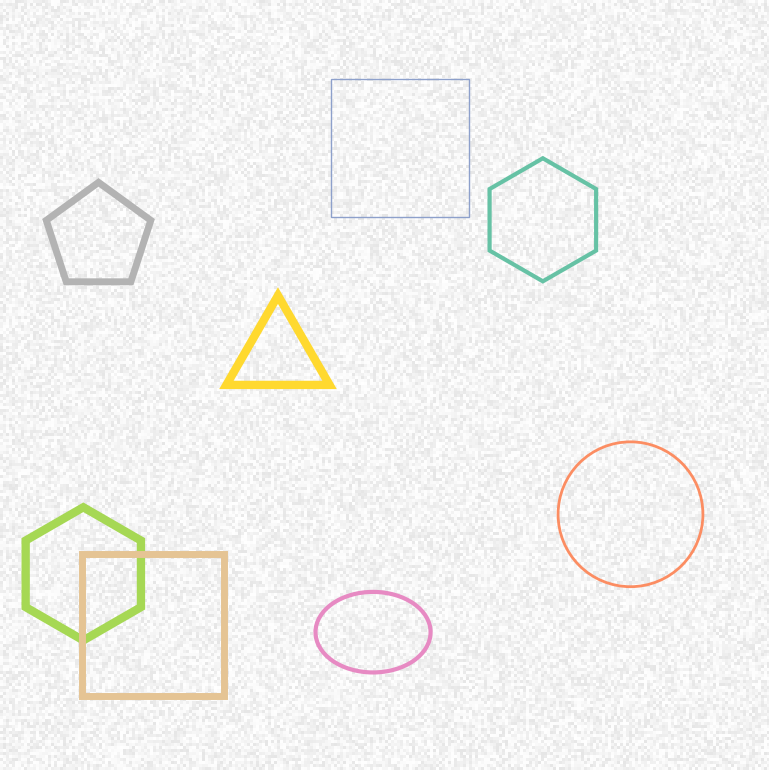[{"shape": "hexagon", "thickness": 1.5, "radius": 0.4, "center": [0.705, 0.715]}, {"shape": "circle", "thickness": 1, "radius": 0.47, "center": [0.819, 0.332]}, {"shape": "square", "thickness": 0.5, "radius": 0.45, "center": [0.52, 0.808]}, {"shape": "oval", "thickness": 1.5, "radius": 0.37, "center": [0.484, 0.179]}, {"shape": "hexagon", "thickness": 3, "radius": 0.43, "center": [0.108, 0.255]}, {"shape": "triangle", "thickness": 3, "radius": 0.39, "center": [0.361, 0.539]}, {"shape": "square", "thickness": 2.5, "radius": 0.46, "center": [0.199, 0.189]}, {"shape": "pentagon", "thickness": 2.5, "radius": 0.36, "center": [0.128, 0.692]}]